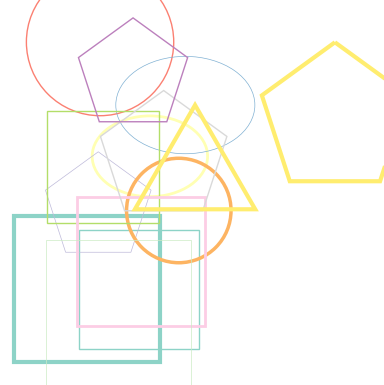[{"shape": "square", "thickness": 3, "radius": 0.95, "center": [0.226, 0.249]}, {"shape": "square", "thickness": 1, "radius": 0.78, "center": [0.361, 0.247]}, {"shape": "oval", "thickness": 2, "radius": 0.75, "center": [0.389, 0.594]}, {"shape": "pentagon", "thickness": 0.5, "radius": 0.72, "center": [0.255, 0.461]}, {"shape": "circle", "thickness": 1, "radius": 0.96, "center": [0.26, 0.891]}, {"shape": "oval", "thickness": 0.5, "radius": 0.9, "center": [0.481, 0.727]}, {"shape": "circle", "thickness": 2.5, "radius": 0.68, "center": [0.464, 0.453]}, {"shape": "square", "thickness": 1, "radius": 0.73, "center": [0.268, 0.567]}, {"shape": "square", "thickness": 2, "radius": 0.83, "center": [0.366, 0.321]}, {"shape": "pentagon", "thickness": 1, "radius": 0.86, "center": [0.425, 0.592]}, {"shape": "pentagon", "thickness": 1, "radius": 0.75, "center": [0.346, 0.804]}, {"shape": "square", "thickness": 0.5, "radius": 0.95, "center": [0.308, 0.188]}, {"shape": "triangle", "thickness": 3, "radius": 0.9, "center": [0.507, 0.547]}, {"shape": "pentagon", "thickness": 3, "radius": 1.0, "center": [0.87, 0.691]}]